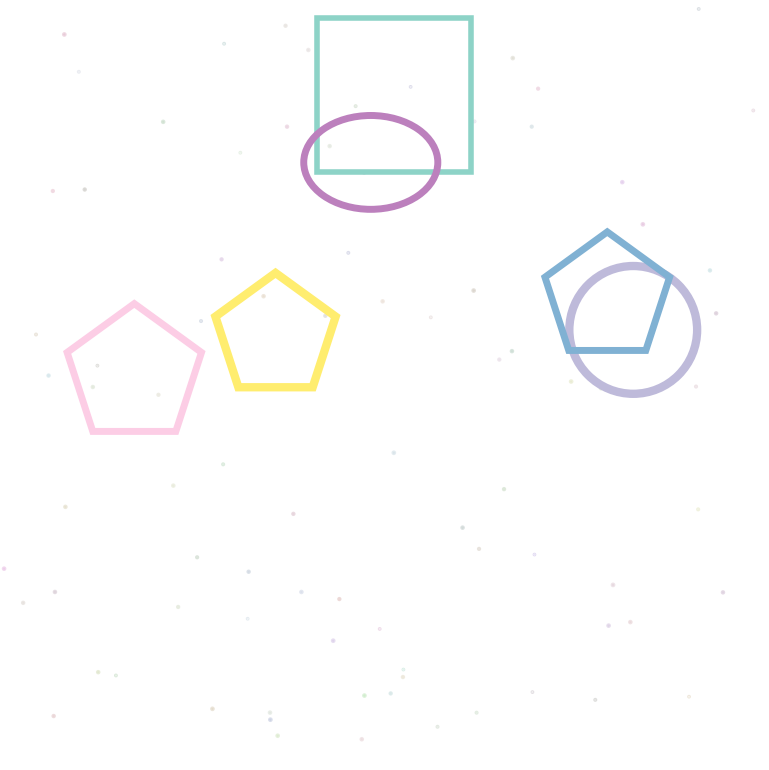[{"shape": "square", "thickness": 2, "radius": 0.5, "center": [0.511, 0.877]}, {"shape": "circle", "thickness": 3, "radius": 0.41, "center": [0.822, 0.572]}, {"shape": "pentagon", "thickness": 2.5, "radius": 0.43, "center": [0.789, 0.614]}, {"shape": "pentagon", "thickness": 2.5, "radius": 0.46, "center": [0.174, 0.514]}, {"shape": "oval", "thickness": 2.5, "radius": 0.44, "center": [0.482, 0.789]}, {"shape": "pentagon", "thickness": 3, "radius": 0.41, "center": [0.358, 0.563]}]